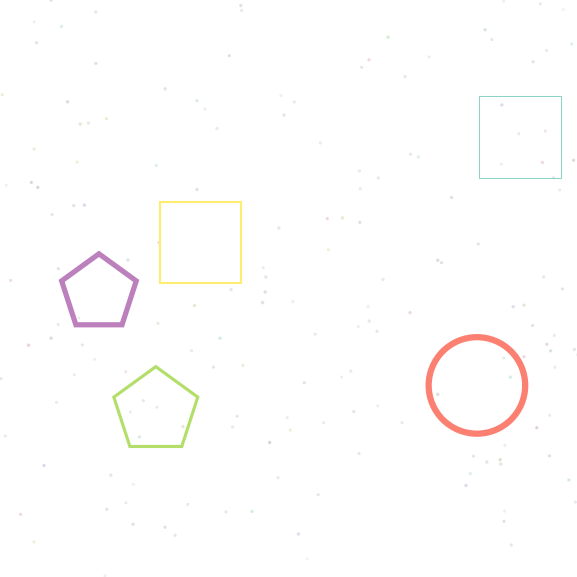[{"shape": "square", "thickness": 0.5, "radius": 0.36, "center": [0.9, 0.761]}, {"shape": "circle", "thickness": 3, "radius": 0.42, "center": [0.826, 0.332]}, {"shape": "pentagon", "thickness": 1.5, "radius": 0.38, "center": [0.27, 0.288]}, {"shape": "pentagon", "thickness": 2.5, "radius": 0.34, "center": [0.171, 0.492]}, {"shape": "square", "thickness": 1, "radius": 0.35, "center": [0.348, 0.58]}]